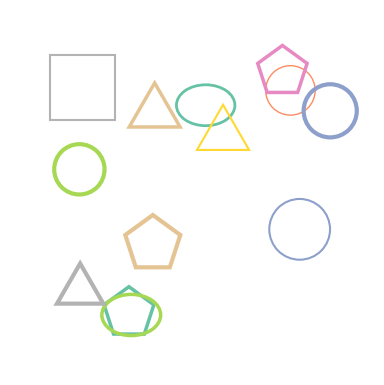[{"shape": "oval", "thickness": 2, "radius": 0.38, "center": [0.534, 0.727]}, {"shape": "pentagon", "thickness": 2.5, "radius": 0.34, "center": [0.335, 0.187]}, {"shape": "circle", "thickness": 1, "radius": 0.32, "center": [0.754, 0.765]}, {"shape": "circle", "thickness": 1.5, "radius": 0.39, "center": [0.778, 0.404]}, {"shape": "circle", "thickness": 3, "radius": 0.35, "center": [0.858, 0.712]}, {"shape": "pentagon", "thickness": 2.5, "radius": 0.34, "center": [0.734, 0.814]}, {"shape": "circle", "thickness": 3, "radius": 0.33, "center": [0.206, 0.56]}, {"shape": "oval", "thickness": 2.5, "radius": 0.38, "center": [0.341, 0.182]}, {"shape": "triangle", "thickness": 1.5, "radius": 0.39, "center": [0.579, 0.65]}, {"shape": "pentagon", "thickness": 3, "radius": 0.38, "center": [0.397, 0.366]}, {"shape": "triangle", "thickness": 2.5, "radius": 0.38, "center": [0.402, 0.708]}, {"shape": "triangle", "thickness": 3, "radius": 0.35, "center": [0.208, 0.246]}, {"shape": "square", "thickness": 1.5, "radius": 0.42, "center": [0.214, 0.772]}]